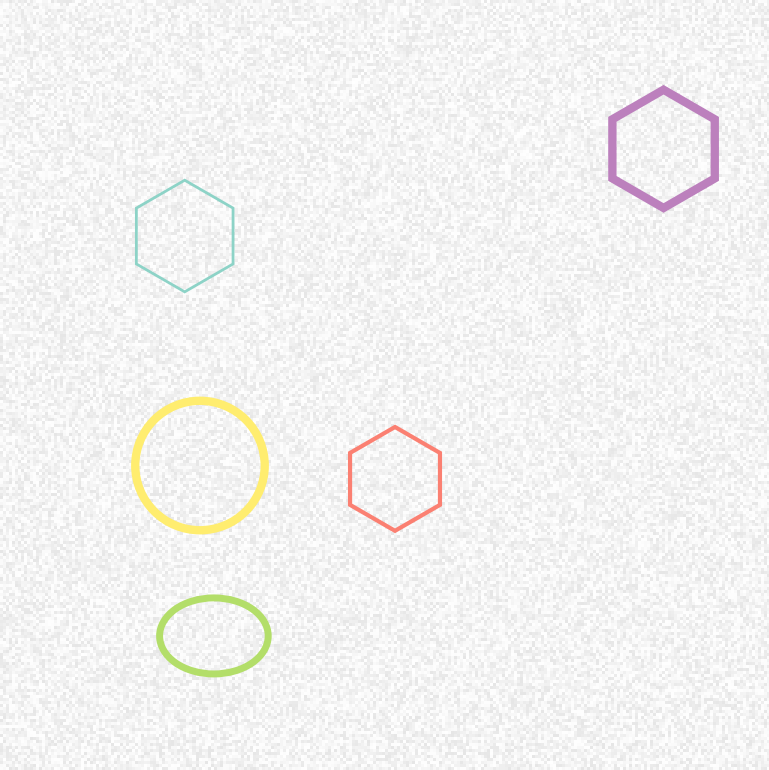[{"shape": "hexagon", "thickness": 1, "radius": 0.36, "center": [0.24, 0.693]}, {"shape": "hexagon", "thickness": 1.5, "radius": 0.34, "center": [0.513, 0.378]}, {"shape": "oval", "thickness": 2.5, "radius": 0.35, "center": [0.278, 0.174]}, {"shape": "hexagon", "thickness": 3, "radius": 0.38, "center": [0.862, 0.807]}, {"shape": "circle", "thickness": 3, "radius": 0.42, "center": [0.26, 0.395]}]